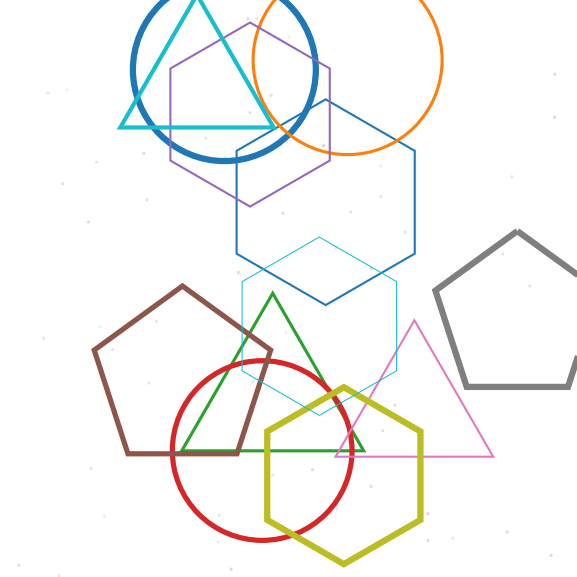[{"shape": "hexagon", "thickness": 1, "radius": 0.89, "center": [0.564, 0.649]}, {"shape": "circle", "thickness": 3, "radius": 0.79, "center": [0.389, 0.879]}, {"shape": "circle", "thickness": 1.5, "radius": 0.82, "center": [0.602, 0.895]}, {"shape": "triangle", "thickness": 1.5, "radius": 0.91, "center": [0.472, 0.309]}, {"shape": "circle", "thickness": 2.5, "radius": 0.78, "center": [0.454, 0.219]}, {"shape": "hexagon", "thickness": 1, "radius": 0.8, "center": [0.433, 0.801]}, {"shape": "pentagon", "thickness": 2.5, "radius": 0.8, "center": [0.316, 0.343]}, {"shape": "triangle", "thickness": 1, "radius": 0.79, "center": [0.718, 0.287]}, {"shape": "pentagon", "thickness": 3, "radius": 0.75, "center": [0.896, 0.45]}, {"shape": "hexagon", "thickness": 3, "radius": 0.77, "center": [0.595, 0.175]}, {"shape": "hexagon", "thickness": 0.5, "radius": 0.77, "center": [0.553, 0.434]}, {"shape": "triangle", "thickness": 2, "radius": 0.77, "center": [0.341, 0.855]}]